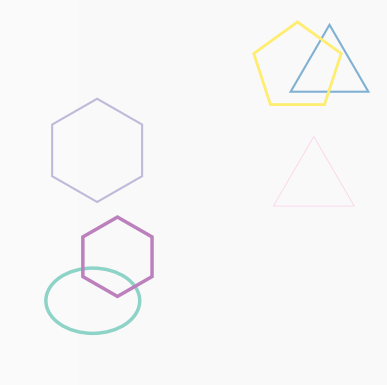[{"shape": "oval", "thickness": 2.5, "radius": 0.61, "center": [0.239, 0.219]}, {"shape": "hexagon", "thickness": 1.5, "radius": 0.67, "center": [0.251, 0.609]}, {"shape": "triangle", "thickness": 1.5, "radius": 0.58, "center": [0.85, 0.82]}, {"shape": "triangle", "thickness": 0.5, "radius": 0.6, "center": [0.81, 0.525]}, {"shape": "hexagon", "thickness": 2.5, "radius": 0.52, "center": [0.303, 0.333]}, {"shape": "pentagon", "thickness": 2, "radius": 0.59, "center": [0.768, 0.824]}]